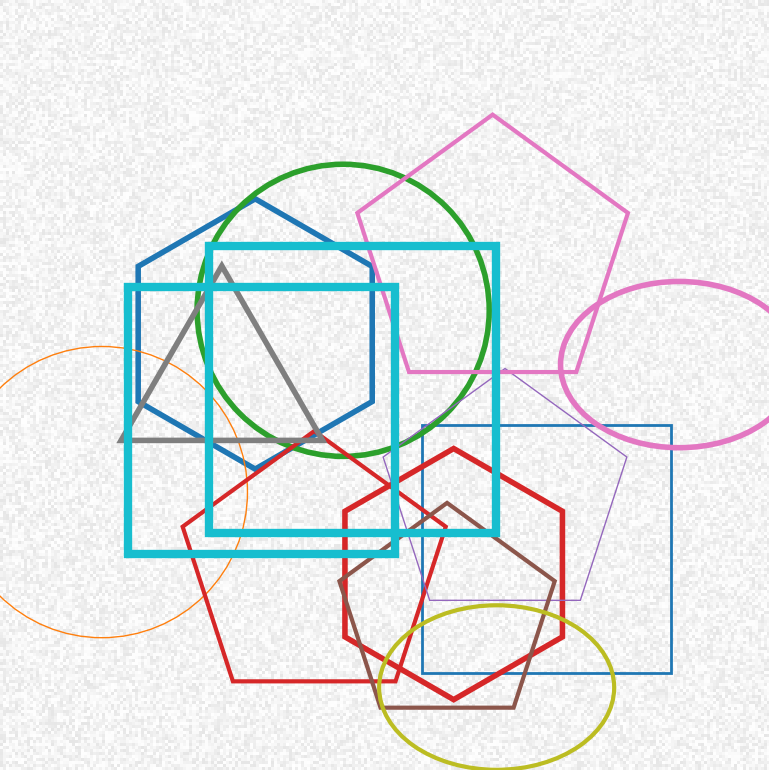[{"shape": "square", "thickness": 1, "radius": 0.81, "center": [0.71, 0.287]}, {"shape": "hexagon", "thickness": 2, "radius": 0.88, "center": [0.331, 0.566]}, {"shape": "circle", "thickness": 0.5, "radius": 0.95, "center": [0.132, 0.361]}, {"shape": "circle", "thickness": 2, "radius": 0.95, "center": [0.446, 0.597]}, {"shape": "pentagon", "thickness": 1.5, "radius": 0.9, "center": [0.408, 0.26]}, {"shape": "hexagon", "thickness": 2, "radius": 0.82, "center": [0.589, 0.254]}, {"shape": "pentagon", "thickness": 0.5, "radius": 0.83, "center": [0.656, 0.355]}, {"shape": "pentagon", "thickness": 1.5, "radius": 0.74, "center": [0.581, 0.2]}, {"shape": "oval", "thickness": 2, "radius": 0.77, "center": [0.882, 0.527]}, {"shape": "pentagon", "thickness": 1.5, "radius": 0.92, "center": [0.64, 0.666]}, {"shape": "triangle", "thickness": 2, "radius": 0.76, "center": [0.288, 0.504]}, {"shape": "oval", "thickness": 1.5, "radius": 0.76, "center": [0.645, 0.107]}, {"shape": "square", "thickness": 3, "radius": 0.93, "center": [0.458, 0.494]}, {"shape": "square", "thickness": 3, "radius": 0.87, "center": [0.339, 0.453]}]